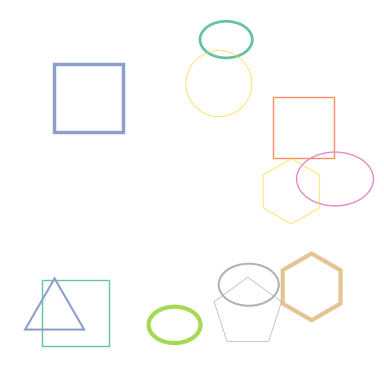[{"shape": "oval", "thickness": 2, "radius": 0.34, "center": [0.587, 0.897]}, {"shape": "square", "thickness": 1, "radius": 0.43, "center": [0.195, 0.187]}, {"shape": "square", "thickness": 1, "radius": 0.4, "center": [0.788, 0.67]}, {"shape": "square", "thickness": 2.5, "radius": 0.45, "center": [0.229, 0.745]}, {"shape": "triangle", "thickness": 1.5, "radius": 0.44, "center": [0.142, 0.188]}, {"shape": "oval", "thickness": 1, "radius": 0.5, "center": [0.87, 0.535]}, {"shape": "oval", "thickness": 3, "radius": 0.34, "center": [0.453, 0.156]}, {"shape": "hexagon", "thickness": 0.5, "radius": 0.42, "center": [0.757, 0.503]}, {"shape": "circle", "thickness": 0.5, "radius": 0.43, "center": [0.568, 0.783]}, {"shape": "hexagon", "thickness": 3, "radius": 0.43, "center": [0.809, 0.255]}, {"shape": "oval", "thickness": 1.5, "radius": 0.39, "center": [0.646, 0.26]}, {"shape": "pentagon", "thickness": 0.5, "radius": 0.46, "center": [0.644, 0.188]}]